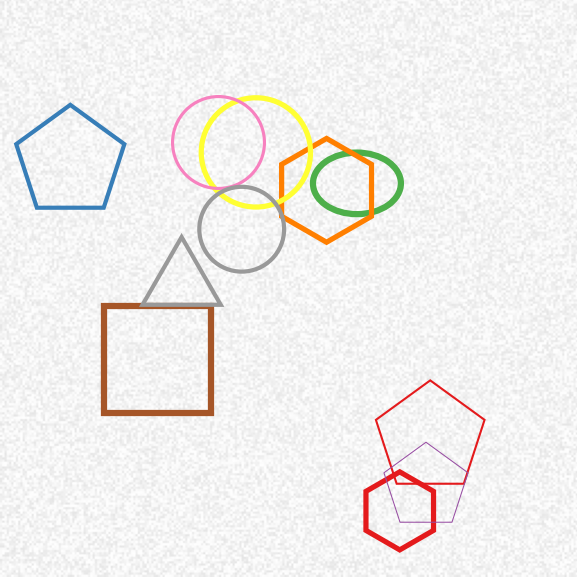[{"shape": "hexagon", "thickness": 2.5, "radius": 0.34, "center": [0.692, 0.115]}, {"shape": "pentagon", "thickness": 1, "radius": 0.49, "center": [0.745, 0.242]}, {"shape": "pentagon", "thickness": 2, "radius": 0.49, "center": [0.122, 0.719]}, {"shape": "oval", "thickness": 3, "radius": 0.38, "center": [0.618, 0.682]}, {"shape": "pentagon", "thickness": 0.5, "radius": 0.38, "center": [0.738, 0.157]}, {"shape": "hexagon", "thickness": 2.5, "radius": 0.45, "center": [0.565, 0.67]}, {"shape": "circle", "thickness": 2.5, "radius": 0.47, "center": [0.443, 0.735]}, {"shape": "square", "thickness": 3, "radius": 0.46, "center": [0.272, 0.377]}, {"shape": "circle", "thickness": 1.5, "radius": 0.4, "center": [0.378, 0.752]}, {"shape": "triangle", "thickness": 2, "radius": 0.39, "center": [0.314, 0.51]}, {"shape": "circle", "thickness": 2, "radius": 0.37, "center": [0.419, 0.602]}]